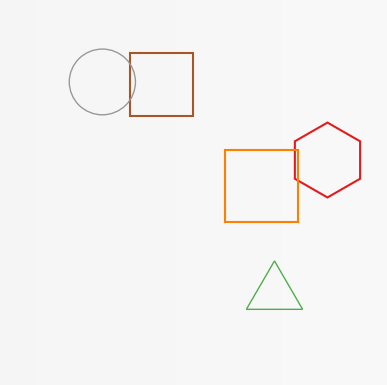[{"shape": "hexagon", "thickness": 1.5, "radius": 0.49, "center": [0.845, 0.584]}, {"shape": "triangle", "thickness": 1, "radius": 0.42, "center": [0.708, 0.238]}, {"shape": "square", "thickness": 1.5, "radius": 0.47, "center": [0.676, 0.517]}, {"shape": "square", "thickness": 1.5, "radius": 0.41, "center": [0.417, 0.78]}, {"shape": "circle", "thickness": 1, "radius": 0.43, "center": [0.264, 0.787]}]